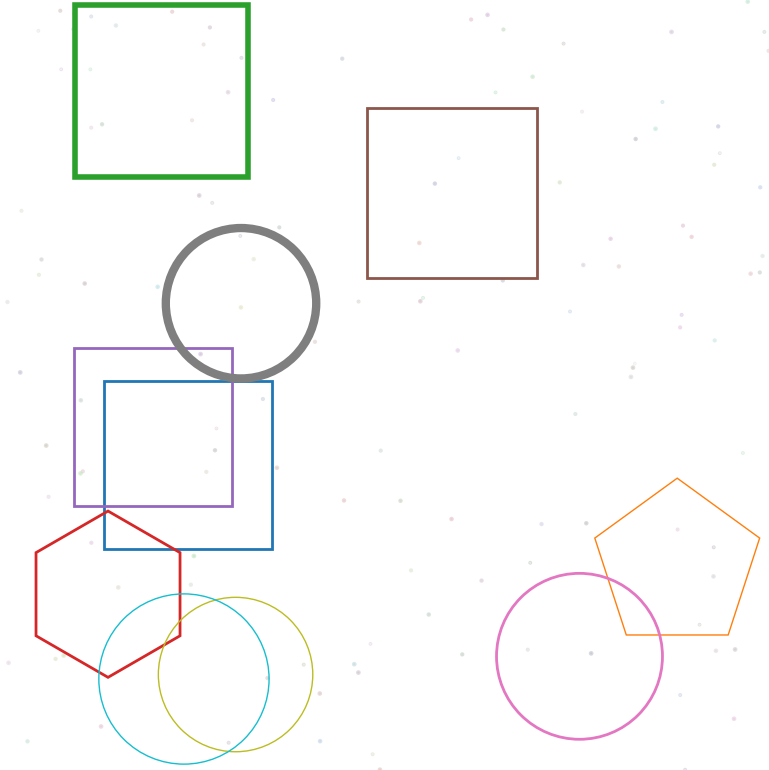[{"shape": "square", "thickness": 1, "radius": 0.55, "center": [0.244, 0.396]}, {"shape": "pentagon", "thickness": 0.5, "radius": 0.56, "center": [0.88, 0.266]}, {"shape": "square", "thickness": 2, "radius": 0.56, "center": [0.21, 0.882]}, {"shape": "hexagon", "thickness": 1, "radius": 0.54, "center": [0.14, 0.228]}, {"shape": "square", "thickness": 1, "radius": 0.51, "center": [0.198, 0.445]}, {"shape": "square", "thickness": 1, "radius": 0.55, "center": [0.587, 0.749]}, {"shape": "circle", "thickness": 1, "radius": 0.54, "center": [0.753, 0.148]}, {"shape": "circle", "thickness": 3, "radius": 0.49, "center": [0.313, 0.606]}, {"shape": "circle", "thickness": 0.5, "radius": 0.5, "center": [0.306, 0.124]}, {"shape": "circle", "thickness": 0.5, "radius": 0.55, "center": [0.239, 0.118]}]